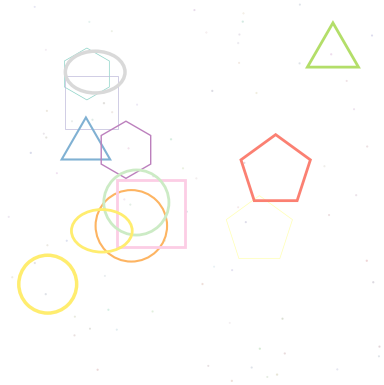[{"shape": "hexagon", "thickness": 0.5, "radius": 0.34, "center": [0.226, 0.808]}, {"shape": "pentagon", "thickness": 0.5, "radius": 0.45, "center": [0.674, 0.402]}, {"shape": "square", "thickness": 0.5, "radius": 0.34, "center": [0.239, 0.733]}, {"shape": "pentagon", "thickness": 2, "radius": 0.47, "center": [0.716, 0.556]}, {"shape": "triangle", "thickness": 1.5, "radius": 0.36, "center": [0.223, 0.622]}, {"shape": "circle", "thickness": 1.5, "radius": 0.46, "center": [0.341, 0.413]}, {"shape": "triangle", "thickness": 2, "radius": 0.38, "center": [0.865, 0.864]}, {"shape": "square", "thickness": 2, "radius": 0.44, "center": [0.392, 0.445]}, {"shape": "oval", "thickness": 2.5, "radius": 0.39, "center": [0.247, 0.813]}, {"shape": "hexagon", "thickness": 1, "radius": 0.37, "center": [0.327, 0.611]}, {"shape": "circle", "thickness": 2, "radius": 0.42, "center": [0.354, 0.474]}, {"shape": "oval", "thickness": 2, "radius": 0.39, "center": [0.264, 0.401]}, {"shape": "circle", "thickness": 2.5, "radius": 0.38, "center": [0.124, 0.262]}]